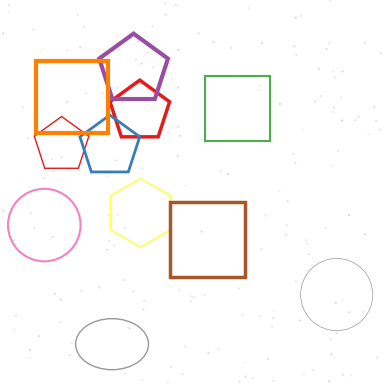[{"shape": "pentagon", "thickness": 1, "radius": 0.37, "center": [0.16, 0.623]}, {"shape": "pentagon", "thickness": 2.5, "radius": 0.41, "center": [0.363, 0.71]}, {"shape": "pentagon", "thickness": 2, "radius": 0.41, "center": [0.285, 0.619]}, {"shape": "square", "thickness": 1.5, "radius": 0.42, "center": [0.618, 0.717]}, {"shape": "pentagon", "thickness": 3, "radius": 0.47, "center": [0.347, 0.819]}, {"shape": "square", "thickness": 3, "radius": 0.47, "center": [0.187, 0.747]}, {"shape": "hexagon", "thickness": 1, "radius": 0.45, "center": [0.365, 0.447]}, {"shape": "square", "thickness": 2.5, "radius": 0.49, "center": [0.54, 0.378]}, {"shape": "circle", "thickness": 1.5, "radius": 0.47, "center": [0.115, 0.415]}, {"shape": "oval", "thickness": 1, "radius": 0.47, "center": [0.291, 0.106]}, {"shape": "circle", "thickness": 0.5, "radius": 0.47, "center": [0.875, 0.235]}]